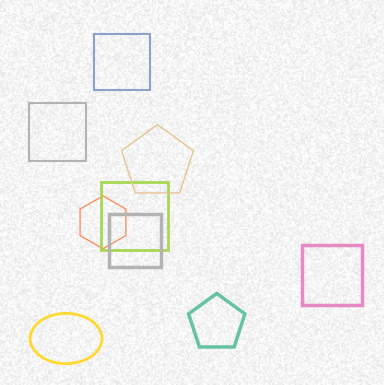[{"shape": "pentagon", "thickness": 2.5, "radius": 0.38, "center": [0.563, 0.161]}, {"shape": "hexagon", "thickness": 1, "radius": 0.34, "center": [0.267, 0.423]}, {"shape": "square", "thickness": 1.5, "radius": 0.36, "center": [0.318, 0.839]}, {"shape": "square", "thickness": 2.5, "radius": 0.39, "center": [0.862, 0.286]}, {"shape": "square", "thickness": 2, "radius": 0.44, "center": [0.35, 0.439]}, {"shape": "oval", "thickness": 2, "radius": 0.47, "center": [0.172, 0.121]}, {"shape": "pentagon", "thickness": 1, "radius": 0.49, "center": [0.409, 0.578]}, {"shape": "square", "thickness": 2.5, "radius": 0.34, "center": [0.351, 0.376]}, {"shape": "square", "thickness": 1.5, "radius": 0.37, "center": [0.15, 0.657]}]